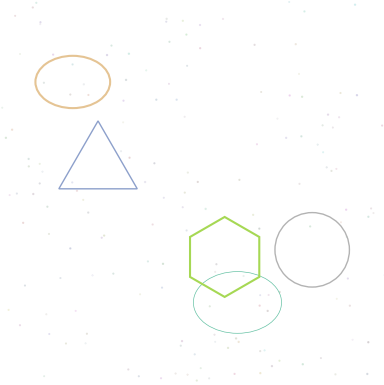[{"shape": "oval", "thickness": 0.5, "radius": 0.57, "center": [0.617, 0.214]}, {"shape": "triangle", "thickness": 1, "radius": 0.59, "center": [0.255, 0.568]}, {"shape": "hexagon", "thickness": 1.5, "radius": 0.52, "center": [0.584, 0.333]}, {"shape": "oval", "thickness": 1.5, "radius": 0.49, "center": [0.189, 0.787]}, {"shape": "circle", "thickness": 1, "radius": 0.48, "center": [0.811, 0.351]}]